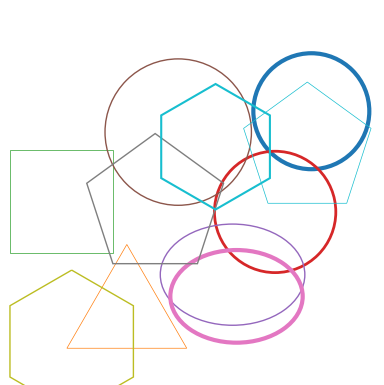[{"shape": "circle", "thickness": 3, "radius": 0.75, "center": [0.809, 0.711]}, {"shape": "triangle", "thickness": 0.5, "radius": 0.9, "center": [0.329, 0.185]}, {"shape": "square", "thickness": 0.5, "radius": 0.67, "center": [0.16, 0.477]}, {"shape": "circle", "thickness": 2, "radius": 0.79, "center": [0.715, 0.45]}, {"shape": "oval", "thickness": 1, "radius": 0.94, "center": [0.604, 0.287]}, {"shape": "circle", "thickness": 1, "radius": 0.95, "center": [0.463, 0.657]}, {"shape": "oval", "thickness": 3, "radius": 0.86, "center": [0.614, 0.23]}, {"shape": "pentagon", "thickness": 1, "radius": 0.93, "center": [0.403, 0.466]}, {"shape": "hexagon", "thickness": 1, "radius": 0.93, "center": [0.186, 0.113]}, {"shape": "hexagon", "thickness": 1.5, "radius": 0.81, "center": [0.56, 0.619]}, {"shape": "pentagon", "thickness": 0.5, "radius": 0.87, "center": [0.798, 0.613]}]